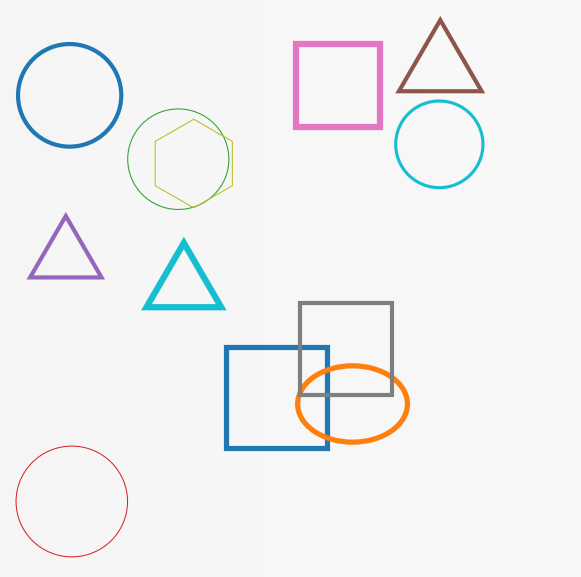[{"shape": "square", "thickness": 2.5, "radius": 0.44, "center": [0.475, 0.311]}, {"shape": "circle", "thickness": 2, "radius": 0.44, "center": [0.12, 0.834]}, {"shape": "oval", "thickness": 2.5, "radius": 0.47, "center": [0.607, 0.3]}, {"shape": "circle", "thickness": 0.5, "radius": 0.44, "center": [0.307, 0.723]}, {"shape": "circle", "thickness": 0.5, "radius": 0.48, "center": [0.124, 0.131]}, {"shape": "triangle", "thickness": 2, "radius": 0.35, "center": [0.113, 0.554]}, {"shape": "triangle", "thickness": 2, "radius": 0.41, "center": [0.757, 0.882]}, {"shape": "square", "thickness": 3, "radius": 0.36, "center": [0.581, 0.851]}, {"shape": "square", "thickness": 2, "radius": 0.4, "center": [0.595, 0.394]}, {"shape": "hexagon", "thickness": 0.5, "radius": 0.38, "center": [0.333, 0.716]}, {"shape": "triangle", "thickness": 3, "radius": 0.37, "center": [0.316, 0.504]}, {"shape": "circle", "thickness": 1.5, "radius": 0.38, "center": [0.756, 0.749]}]